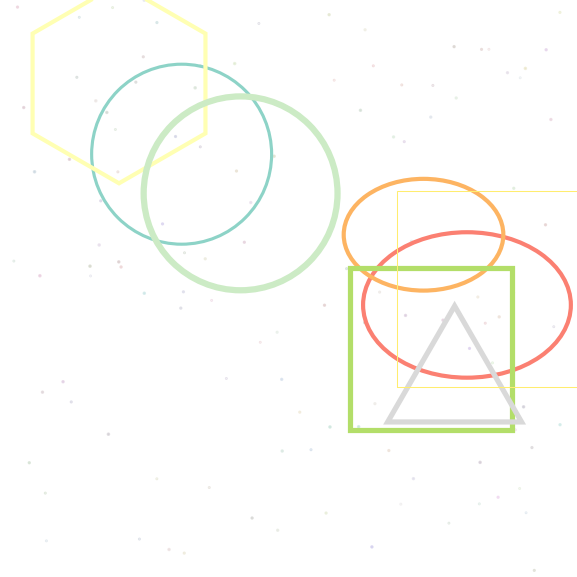[{"shape": "circle", "thickness": 1.5, "radius": 0.78, "center": [0.315, 0.732]}, {"shape": "hexagon", "thickness": 2, "radius": 0.86, "center": [0.206, 0.855]}, {"shape": "oval", "thickness": 2, "radius": 0.9, "center": [0.809, 0.471]}, {"shape": "oval", "thickness": 2, "radius": 0.69, "center": [0.733, 0.593]}, {"shape": "square", "thickness": 2.5, "radius": 0.7, "center": [0.746, 0.395]}, {"shape": "triangle", "thickness": 2.5, "radius": 0.67, "center": [0.787, 0.335]}, {"shape": "circle", "thickness": 3, "radius": 0.84, "center": [0.417, 0.664]}, {"shape": "square", "thickness": 0.5, "radius": 0.85, "center": [0.857, 0.499]}]